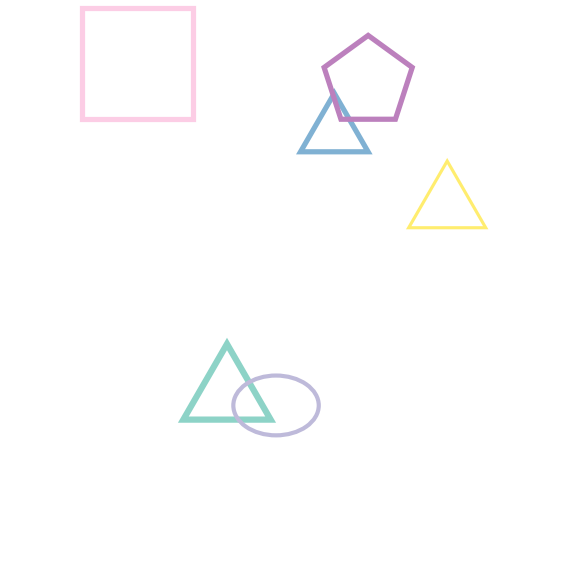[{"shape": "triangle", "thickness": 3, "radius": 0.44, "center": [0.393, 0.316]}, {"shape": "oval", "thickness": 2, "radius": 0.37, "center": [0.478, 0.297]}, {"shape": "triangle", "thickness": 2.5, "radius": 0.34, "center": [0.579, 0.77]}, {"shape": "square", "thickness": 2.5, "radius": 0.48, "center": [0.239, 0.89]}, {"shape": "pentagon", "thickness": 2.5, "radius": 0.4, "center": [0.638, 0.858]}, {"shape": "triangle", "thickness": 1.5, "radius": 0.38, "center": [0.774, 0.643]}]